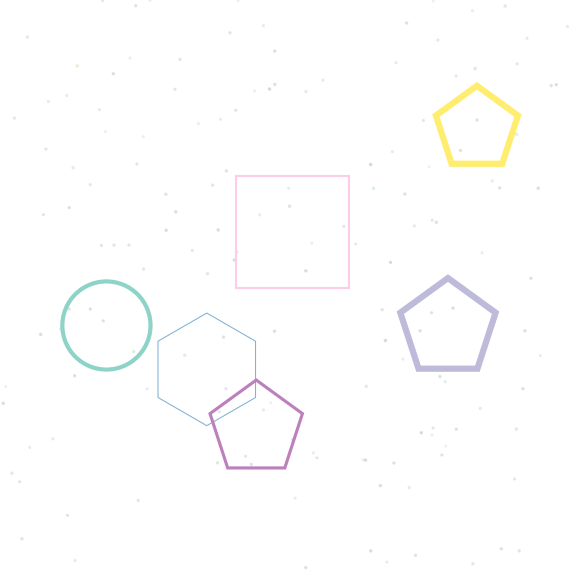[{"shape": "circle", "thickness": 2, "radius": 0.38, "center": [0.184, 0.436]}, {"shape": "pentagon", "thickness": 3, "radius": 0.43, "center": [0.776, 0.431]}, {"shape": "hexagon", "thickness": 0.5, "radius": 0.49, "center": [0.358, 0.36]}, {"shape": "square", "thickness": 1, "radius": 0.49, "center": [0.506, 0.597]}, {"shape": "pentagon", "thickness": 1.5, "radius": 0.42, "center": [0.444, 0.257]}, {"shape": "pentagon", "thickness": 3, "radius": 0.37, "center": [0.826, 0.776]}]